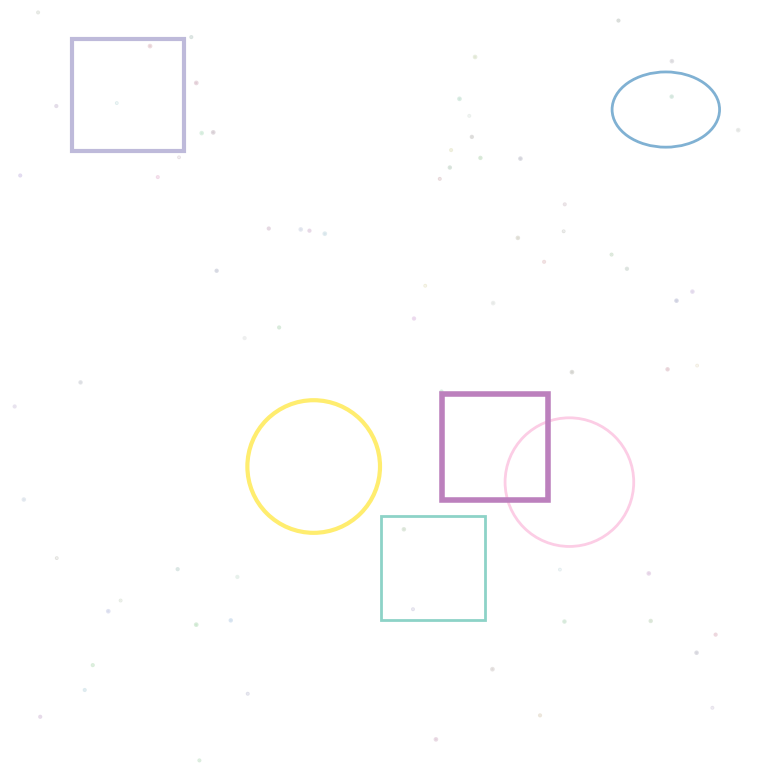[{"shape": "square", "thickness": 1, "radius": 0.34, "center": [0.562, 0.262]}, {"shape": "square", "thickness": 1.5, "radius": 0.36, "center": [0.167, 0.876]}, {"shape": "oval", "thickness": 1, "radius": 0.35, "center": [0.865, 0.858]}, {"shape": "circle", "thickness": 1, "radius": 0.42, "center": [0.739, 0.374]}, {"shape": "square", "thickness": 2, "radius": 0.34, "center": [0.643, 0.42]}, {"shape": "circle", "thickness": 1.5, "radius": 0.43, "center": [0.407, 0.394]}]